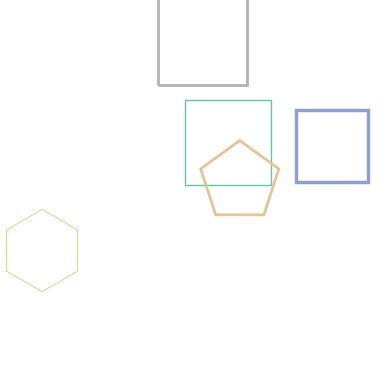[{"shape": "square", "thickness": 1, "radius": 0.55, "center": [0.592, 0.631]}, {"shape": "square", "thickness": 2.5, "radius": 0.47, "center": [0.863, 0.62]}, {"shape": "hexagon", "thickness": 0.5, "radius": 0.53, "center": [0.109, 0.349]}, {"shape": "pentagon", "thickness": 2, "radius": 0.53, "center": [0.623, 0.528]}, {"shape": "square", "thickness": 2, "radius": 0.58, "center": [0.526, 0.895]}]